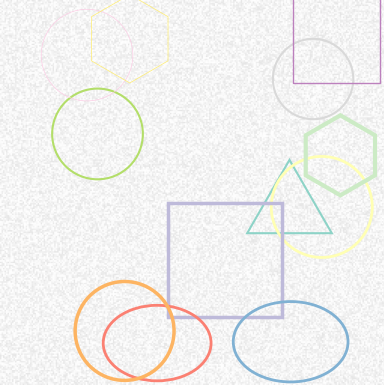[{"shape": "triangle", "thickness": 1.5, "radius": 0.63, "center": [0.752, 0.458]}, {"shape": "circle", "thickness": 2, "radius": 0.66, "center": [0.836, 0.462]}, {"shape": "square", "thickness": 2.5, "radius": 0.74, "center": [0.583, 0.325]}, {"shape": "oval", "thickness": 2, "radius": 0.7, "center": [0.408, 0.109]}, {"shape": "oval", "thickness": 2, "radius": 0.75, "center": [0.755, 0.112]}, {"shape": "circle", "thickness": 2.5, "radius": 0.64, "center": [0.324, 0.14]}, {"shape": "circle", "thickness": 1.5, "radius": 0.59, "center": [0.253, 0.652]}, {"shape": "circle", "thickness": 0.5, "radius": 0.59, "center": [0.226, 0.857]}, {"shape": "circle", "thickness": 1.5, "radius": 0.52, "center": [0.813, 0.795]}, {"shape": "square", "thickness": 1, "radius": 0.56, "center": [0.874, 0.896]}, {"shape": "hexagon", "thickness": 3, "radius": 0.52, "center": [0.884, 0.597]}, {"shape": "hexagon", "thickness": 0.5, "radius": 0.57, "center": [0.337, 0.899]}]